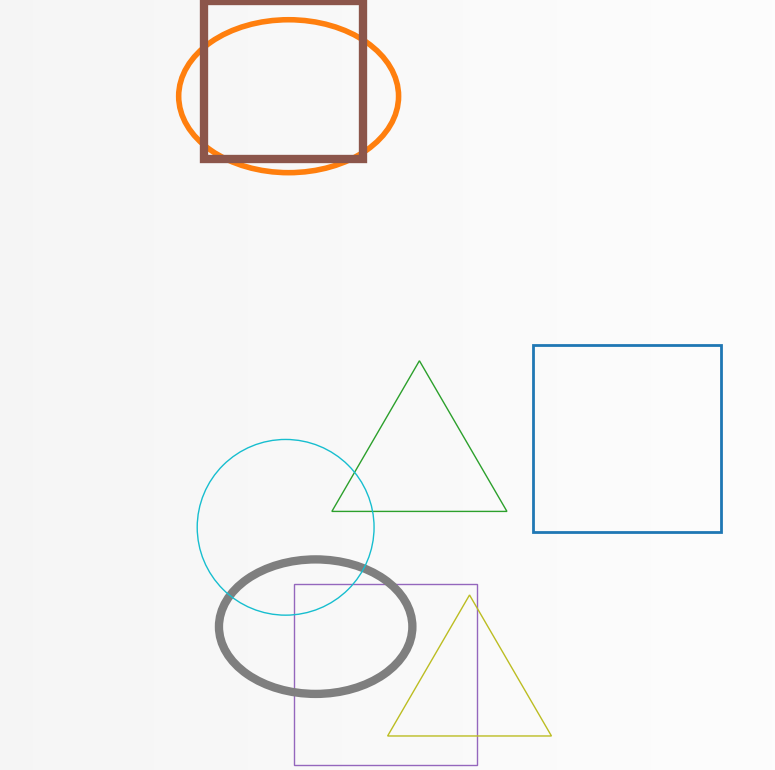[{"shape": "square", "thickness": 1, "radius": 0.61, "center": [0.809, 0.43]}, {"shape": "oval", "thickness": 2, "radius": 0.71, "center": [0.372, 0.875]}, {"shape": "triangle", "thickness": 0.5, "radius": 0.65, "center": [0.541, 0.401]}, {"shape": "square", "thickness": 0.5, "radius": 0.59, "center": [0.497, 0.124]}, {"shape": "square", "thickness": 3, "radius": 0.51, "center": [0.365, 0.896]}, {"shape": "oval", "thickness": 3, "radius": 0.62, "center": [0.407, 0.186]}, {"shape": "triangle", "thickness": 0.5, "radius": 0.61, "center": [0.606, 0.105]}, {"shape": "circle", "thickness": 0.5, "radius": 0.57, "center": [0.369, 0.315]}]